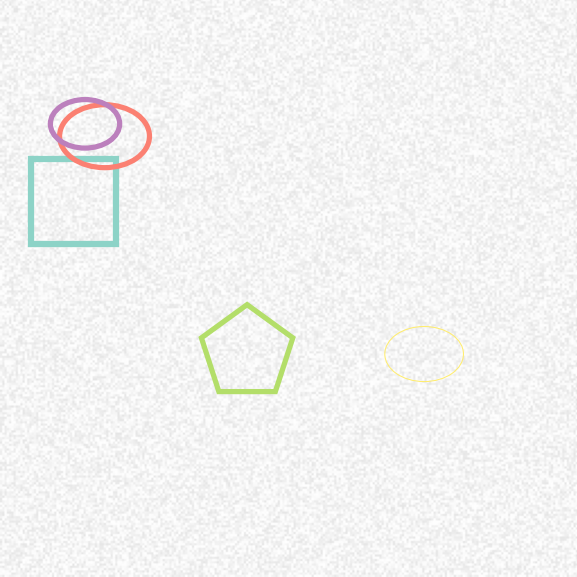[{"shape": "square", "thickness": 3, "radius": 0.37, "center": [0.128, 0.651]}, {"shape": "oval", "thickness": 2.5, "radius": 0.39, "center": [0.181, 0.763]}, {"shape": "pentagon", "thickness": 2.5, "radius": 0.42, "center": [0.428, 0.388]}, {"shape": "oval", "thickness": 2.5, "radius": 0.3, "center": [0.147, 0.785]}, {"shape": "oval", "thickness": 0.5, "radius": 0.34, "center": [0.734, 0.386]}]